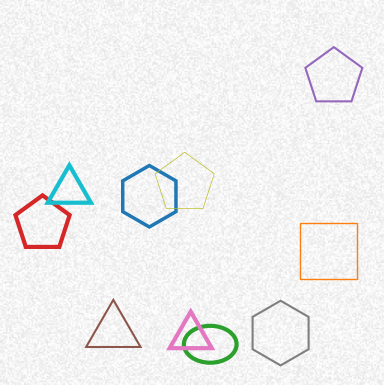[{"shape": "hexagon", "thickness": 2.5, "radius": 0.4, "center": [0.388, 0.49]}, {"shape": "square", "thickness": 1, "radius": 0.37, "center": [0.853, 0.348]}, {"shape": "oval", "thickness": 3, "radius": 0.34, "center": [0.546, 0.106]}, {"shape": "pentagon", "thickness": 3, "radius": 0.37, "center": [0.111, 0.419]}, {"shape": "pentagon", "thickness": 1.5, "radius": 0.39, "center": [0.867, 0.8]}, {"shape": "triangle", "thickness": 1.5, "radius": 0.41, "center": [0.294, 0.14]}, {"shape": "triangle", "thickness": 3, "radius": 0.32, "center": [0.495, 0.127]}, {"shape": "hexagon", "thickness": 1.5, "radius": 0.42, "center": [0.729, 0.135]}, {"shape": "pentagon", "thickness": 0.5, "radius": 0.4, "center": [0.48, 0.524]}, {"shape": "triangle", "thickness": 3, "radius": 0.32, "center": [0.18, 0.506]}]